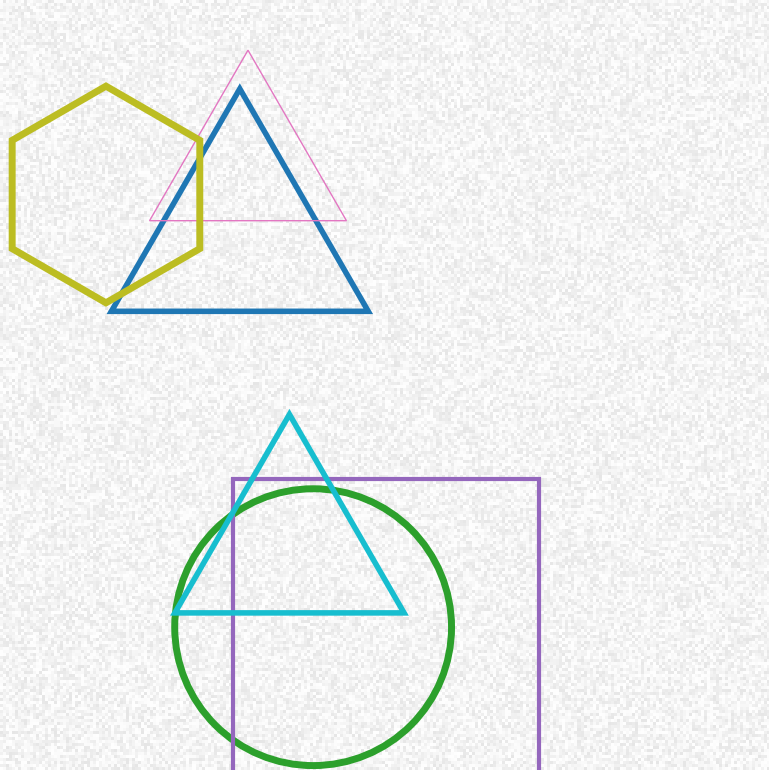[{"shape": "triangle", "thickness": 2, "radius": 0.96, "center": [0.311, 0.692]}, {"shape": "circle", "thickness": 2.5, "radius": 0.9, "center": [0.407, 0.185]}, {"shape": "square", "thickness": 1.5, "radius": 0.99, "center": [0.502, 0.18]}, {"shape": "triangle", "thickness": 0.5, "radius": 0.74, "center": [0.322, 0.787]}, {"shape": "hexagon", "thickness": 2.5, "radius": 0.7, "center": [0.138, 0.747]}, {"shape": "triangle", "thickness": 2, "radius": 0.86, "center": [0.376, 0.29]}]